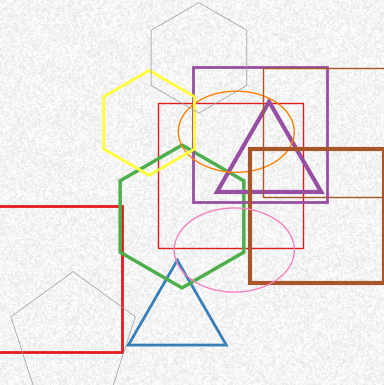[{"shape": "square", "thickness": 1, "radius": 0.94, "center": [0.599, 0.543]}, {"shape": "square", "thickness": 2, "radius": 0.95, "center": [0.127, 0.276]}, {"shape": "triangle", "thickness": 2, "radius": 0.73, "center": [0.461, 0.177]}, {"shape": "hexagon", "thickness": 2.5, "radius": 0.93, "center": [0.473, 0.438]}, {"shape": "triangle", "thickness": 3, "radius": 0.78, "center": [0.699, 0.58]}, {"shape": "square", "thickness": 2, "radius": 0.88, "center": [0.675, 0.651]}, {"shape": "oval", "thickness": 1, "radius": 0.75, "center": [0.614, 0.658]}, {"shape": "hexagon", "thickness": 2, "radius": 0.68, "center": [0.387, 0.681]}, {"shape": "square", "thickness": 3, "radius": 0.87, "center": [0.823, 0.44]}, {"shape": "square", "thickness": 1, "radius": 0.84, "center": [0.85, 0.655]}, {"shape": "oval", "thickness": 1, "radius": 0.78, "center": [0.609, 0.351]}, {"shape": "hexagon", "thickness": 0.5, "radius": 0.72, "center": [0.517, 0.85]}, {"shape": "pentagon", "thickness": 0.5, "radius": 0.85, "center": [0.19, 0.125]}]